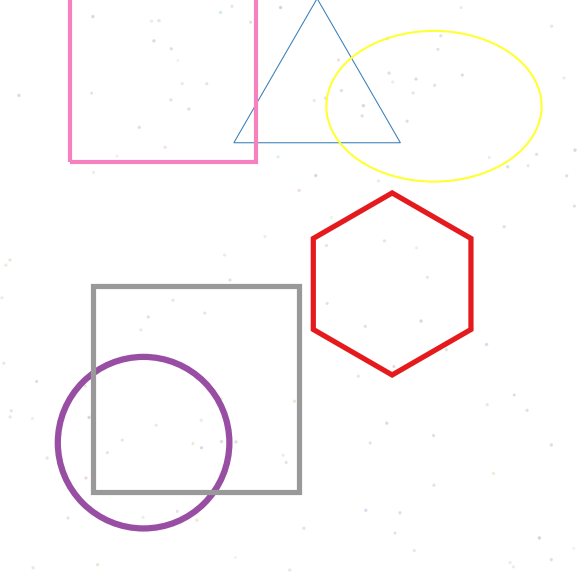[{"shape": "hexagon", "thickness": 2.5, "radius": 0.79, "center": [0.679, 0.507]}, {"shape": "triangle", "thickness": 0.5, "radius": 0.83, "center": [0.549, 0.835]}, {"shape": "circle", "thickness": 3, "radius": 0.74, "center": [0.249, 0.233]}, {"shape": "oval", "thickness": 1, "radius": 0.93, "center": [0.751, 0.815]}, {"shape": "square", "thickness": 2, "radius": 0.8, "center": [0.282, 0.879]}, {"shape": "square", "thickness": 2.5, "radius": 0.89, "center": [0.339, 0.325]}]